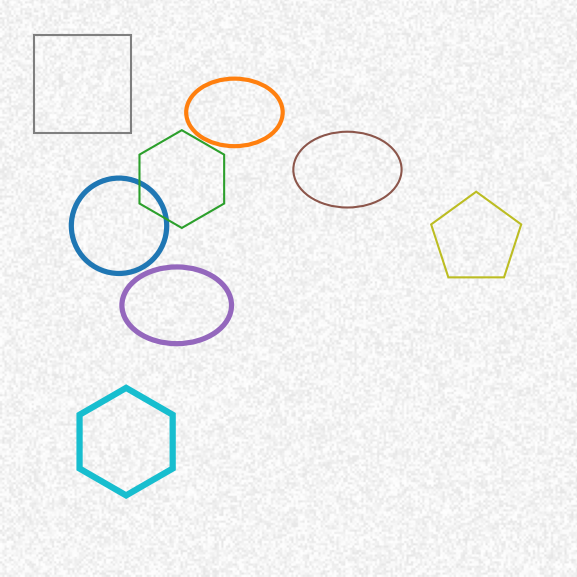[{"shape": "circle", "thickness": 2.5, "radius": 0.41, "center": [0.206, 0.608]}, {"shape": "oval", "thickness": 2, "radius": 0.42, "center": [0.406, 0.804]}, {"shape": "hexagon", "thickness": 1, "radius": 0.42, "center": [0.315, 0.689]}, {"shape": "oval", "thickness": 2.5, "radius": 0.47, "center": [0.306, 0.47]}, {"shape": "oval", "thickness": 1, "radius": 0.47, "center": [0.602, 0.705]}, {"shape": "square", "thickness": 1, "radius": 0.42, "center": [0.143, 0.854]}, {"shape": "pentagon", "thickness": 1, "radius": 0.41, "center": [0.825, 0.585]}, {"shape": "hexagon", "thickness": 3, "radius": 0.47, "center": [0.218, 0.234]}]